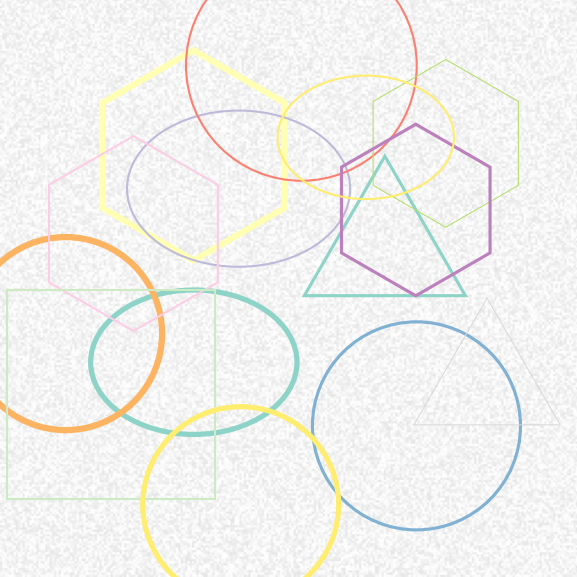[{"shape": "triangle", "thickness": 1.5, "radius": 0.81, "center": [0.666, 0.568]}, {"shape": "oval", "thickness": 2.5, "radius": 0.89, "center": [0.336, 0.372]}, {"shape": "hexagon", "thickness": 3, "radius": 0.91, "center": [0.335, 0.73]}, {"shape": "oval", "thickness": 1, "radius": 0.97, "center": [0.413, 0.672]}, {"shape": "circle", "thickness": 1, "radius": 1.0, "center": [0.522, 0.886]}, {"shape": "circle", "thickness": 1.5, "radius": 0.9, "center": [0.721, 0.262]}, {"shape": "circle", "thickness": 3, "radius": 0.84, "center": [0.114, 0.421]}, {"shape": "hexagon", "thickness": 0.5, "radius": 0.73, "center": [0.772, 0.751]}, {"shape": "hexagon", "thickness": 1, "radius": 0.84, "center": [0.231, 0.595]}, {"shape": "triangle", "thickness": 0.5, "radius": 0.73, "center": [0.843, 0.337]}, {"shape": "hexagon", "thickness": 1.5, "radius": 0.74, "center": [0.72, 0.635]}, {"shape": "square", "thickness": 1, "radius": 0.9, "center": [0.192, 0.316]}, {"shape": "oval", "thickness": 1, "radius": 0.76, "center": [0.633, 0.761]}, {"shape": "circle", "thickness": 2.5, "radius": 0.85, "center": [0.417, 0.125]}]